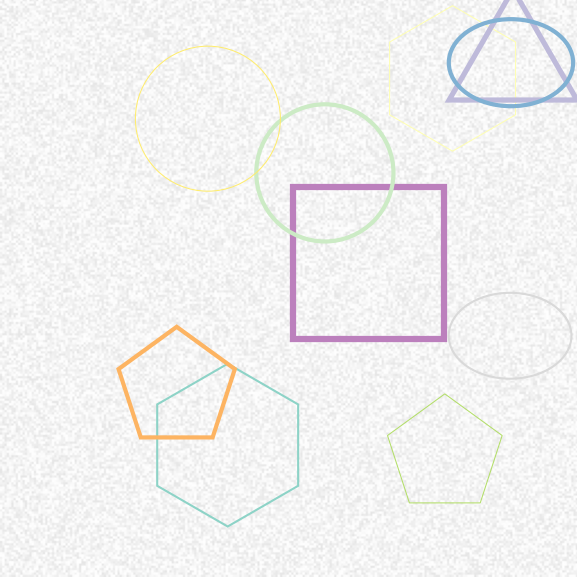[{"shape": "hexagon", "thickness": 1, "radius": 0.7, "center": [0.394, 0.228]}, {"shape": "hexagon", "thickness": 0.5, "radius": 0.63, "center": [0.784, 0.863]}, {"shape": "triangle", "thickness": 2.5, "radius": 0.64, "center": [0.888, 0.89]}, {"shape": "oval", "thickness": 2, "radius": 0.54, "center": [0.885, 0.891]}, {"shape": "pentagon", "thickness": 2, "radius": 0.53, "center": [0.306, 0.327]}, {"shape": "pentagon", "thickness": 0.5, "radius": 0.52, "center": [0.77, 0.213]}, {"shape": "oval", "thickness": 1, "radius": 0.53, "center": [0.883, 0.418]}, {"shape": "square", "thickness": 3, "radius": 0.66, "center": [0.638, 0.544]}, {"shape": "circle", "thickness": 2, "radius": 0.59, "center": [0.563, 0.7]}, {"shape": "circle", "thickness": 0.5, "radius": 0.63, "center": [0.36, 0.794]}]